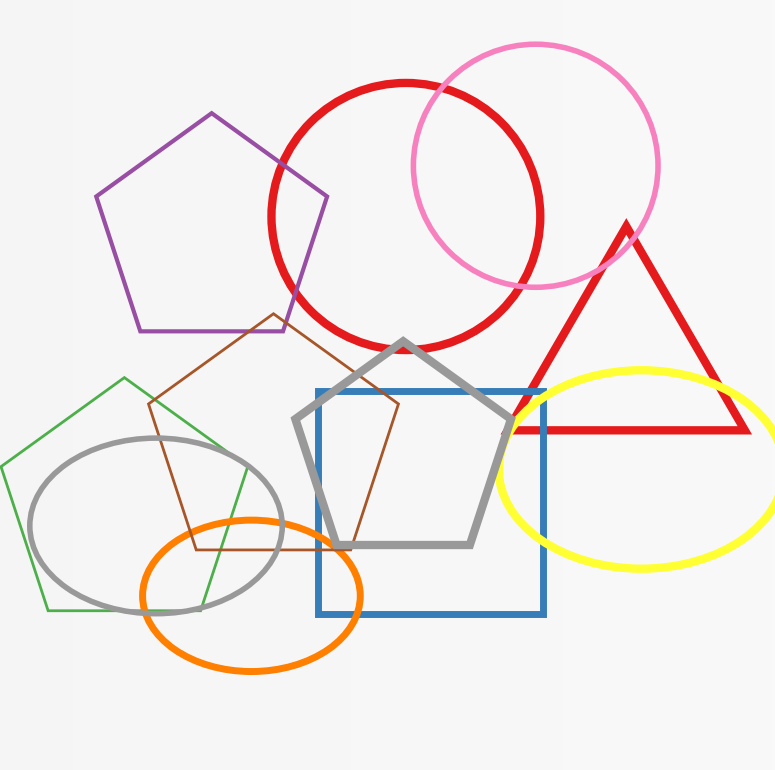[{"shape": "circle", "thickness": 3, "radius": 0.87, "center": [0.524, 0.719]}, {"shape": "triangle", "thickness": 3, "radius": 0.88, "center": [0.808, 0.529]}, {"shape": "square", "thickness": 2.5, "radius": 0.73, "center": [0.555, 0.347]}, {"shape": "pentagon", "thickness": 1, "radius": 0.84, "center": [0.16, 0.342]}, {"shape": "pentagon", "thickness": 1.5, "radius": 0.78, "center": [0.273, 0.696]}, {"shape": "oval", "thickness": 2.5, "radius": 0.7, "center": [0.324, 0.226]}, {"shape": "oval", "thickness": 3, "radius": 0.92, "center": [0.828, 0.39]}, {"shape": "pentagon", "thickness": 1, "radius": 0.85, "center": [0.353, 0.423]}, {"shape": "circle", "thickness": 2, "radius": 0.79, "center": [0.691, 0.785]}, {"shape": "oval", "thickness": 2, "radius": 0.81, "center": [0.201, 0.317]}, {"shape": "pentagon", "thickness": 3, "radius": 0.73, "center": [0.52, 0.411]}]